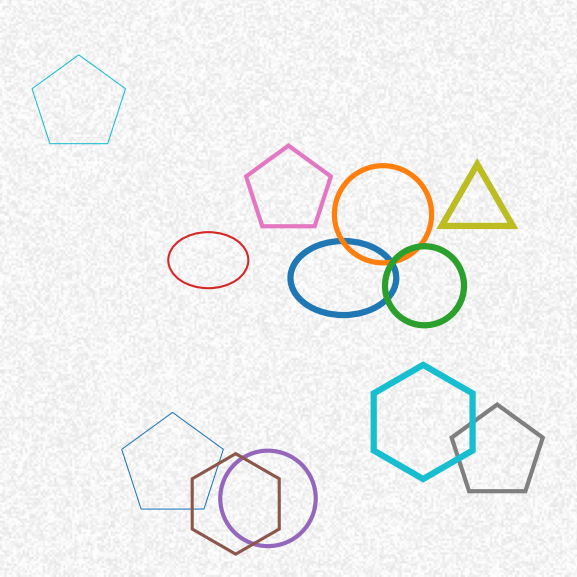[{"shape": "pentagon", "thickness": 0.5, "radius": 0.46, "center": [0.299, 0.192]}, {"shape": "oval", "thickness": 3, "radius": 0.46, "center": [0.595, 0.518]}, {"shape": "circle", "thickness": 2.5, "radius": 0.42, "center": [0.663, 0.628]}, {"shape": "circle", "thickness": 3, "radius": 0.34, "center": [0.735, 0.504]}, {"shape": "oval", "thickness": 1, "radius": 0.35, "center": [0.361, 0.549]}, {"shape": "circle", "thickness": 2, "radius": 0.41, "center": [0.464, 0.136]}, {"shape": "hexagon", "thickness": 1.5, "radius": 0.44, "center": [0.408, 0.127]}, {"shape": "pentagon", "thickness": 2, "radius": 0.39, "center": [0.5, 0.67]}, {"shape": "pentagon", "thickness": 2, "radius": 0.41, "center": [0.861, 0.216]}, {"shape": "triangle", "thickness": 3, "radius": 0.36, "center": [0.826, 0.643]}, {"shape": "hexagon", "thickness": 3, "radius": 0.49, "center": [0.733, 0.269]}, {"shape": "pentagon", "thickness": 0.5, "radius": 0.43, "center": [0.136, 0.819]}]